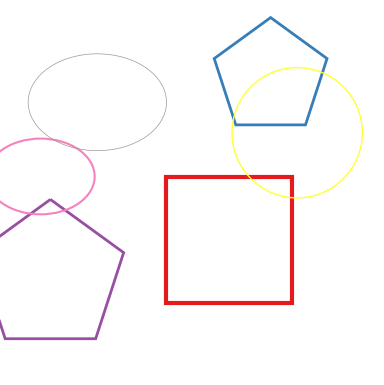[{"shape": "square", "thickness": 3, "radius": 0.82, "center": [0.595, 0.376]}, {"shape": "pentagon", "thickness": 2, "radius": 0.77, "center": [0.703, 0.8]}, {"shape": "pentagon", "thickness": 2, "radius": 1.0, "center": [0.131, 0.282]}, {"shape": "circle", "thickness": 1, "radius": 0.85, "center": [0.772, 0.655]}, {"shape": "oval", "thickness": 1.5, "radius": 0.7, "center": [0.105, 0.542]}, {"shape": "oval", "thickness": 0.5, "radius": 0.9, "center": [0.253, 0.734]}]